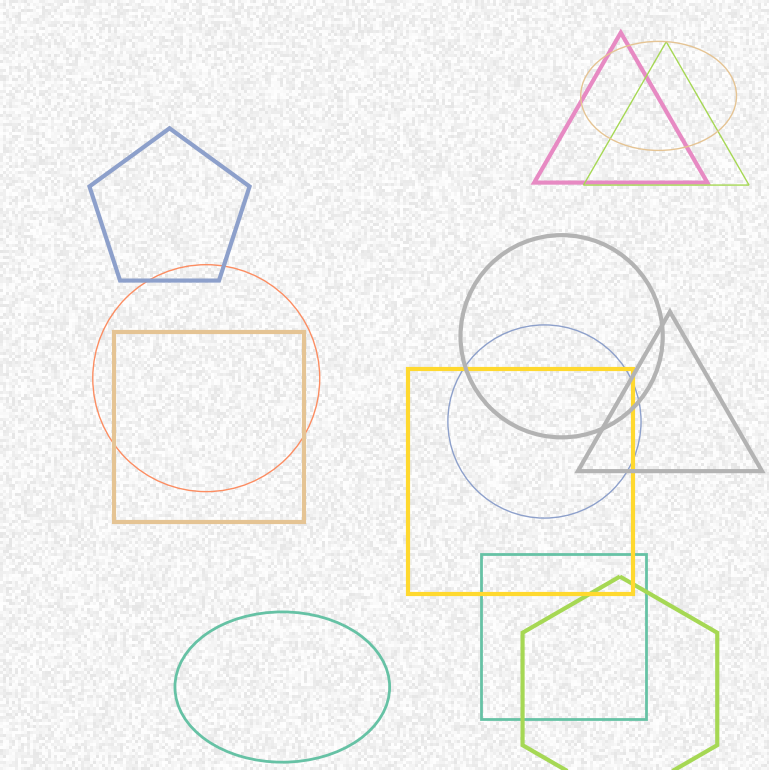[{"shape": "square", "thickness": 1, "radius": 0.54, "center": [0.731, 0.173]}, {"shape": "oval", "thickness": 1, "radius": 0.7, "center": [0.367, 0.108]}, {"shape": "circle", "thickness": 0.5, "radius": 0.74, "center": [0.268, 0.509]}, {"shape": "circle", "thickness": 0.5, "radius": 0.63, "center": [0.707, 0.453]}, {"shape": "pentagon", "thickness": 1.5, "radius": 0.55, "center": [0.22, 0.724]}, {"shape": "triangle", "thickness": 1.5, "radius": 0.65, "center": [0.806, 0.828]}, {"shape": "triangle", "thickness": 0.5, "radius": 0.62, "center": [0.865, 0.822]}, {"shape": "hexagon", "thickness": 1.5, "radius": 0.73, "center": [0.805, 0.105]}, {"shape": "square", "thickness": 1.5, "radius": 0.73, "center": [0.675, 0.374]}, {"shape": "square", "thickness": 1.5, "radius": 0.62, "center": [0.271, 0.445]}, {"shape": "oval", "thickness": 0.5, "radius": 0.51, "center": [0.855, 0.875]}, {"shape": "triangle", "thickness": 1.5, "radius": 0.69, "center": [0.87, 0.457]}, {"shape": "circle", "thickness": 1.5, "radius": 0.66, "center": [0.729, 0.563]}]